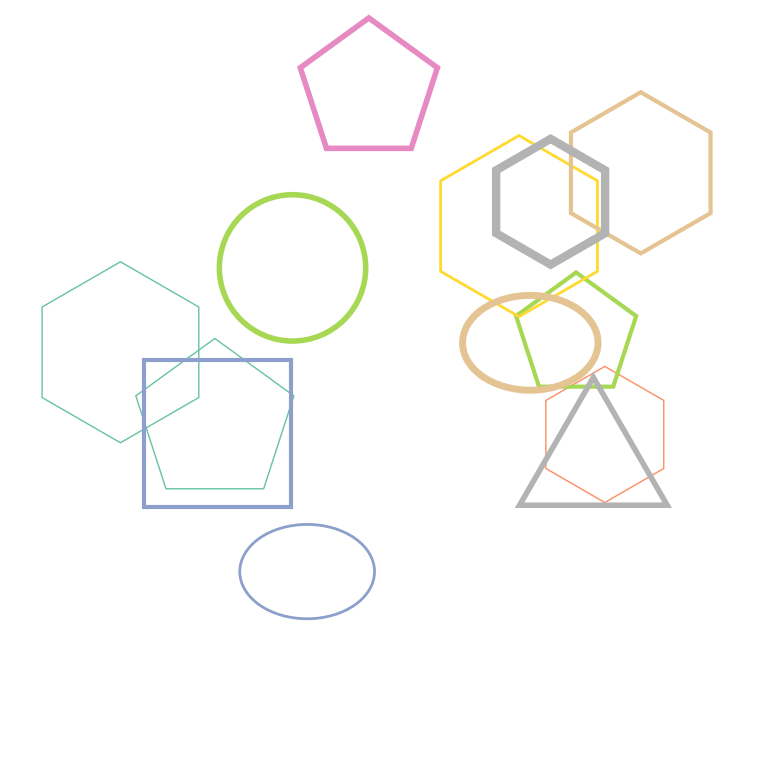[{"shape": "hexagon", "thickness": 0.5, "radius": 0.59, "center": [0.156, 0.543]}, {"shape": "pentagon", "thickness": 0.5, "radius": 0.54, "center": [0.279, 0.453]}, {"shape": "hexagon", "thickness": 0.5, "radius": 0.44, "center": [0.785, 0.436]}, {"shape": "square", "thickness": 1.5, "radius": 0.48, "center": [0.283, 0.437]}, {"shape": "oval", "thickness": 1, "radius": 0.44, "center": [0.399, 0.258]}, {"shape": "pentagon", "thickness": 2, "radius": 0.47, "center": [0.479, 0.883]}, {"shape": "circle", "thickness": 2, "radius": 0.48, "center": [0.38, 0.652]}, {"shape": "pentagon", "thickness": 1.5, "radius": 0.41, "center": [0.748, 0.564]}, {"shape": "hexagon", "thickness": 1, "radius": 0.59, "center": [0.674, 0.706]}, {"shape": "oval", "thickness": 2.5, "radius": 0.44, "center": [0.689, 0.555]}, {"shape": "hexagon", "thickness": 1.5, "radius": 0.52, "center": [0.832, 0.776]}, {"shape": "hexagon", "thickness": 3, "radius": 0.41, "center": [0.715, 0.738]}, {"shape": "triangle", "thickness": 2, "radius": 0.55, "center": [0.771, 0.399]}]